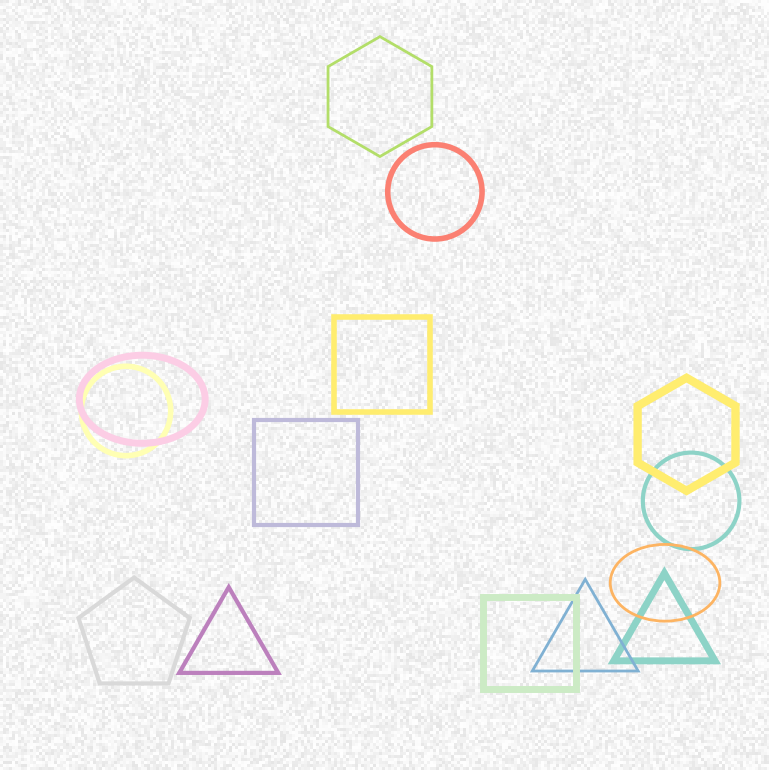[{"shape": "triangle", "thickness": 2.5, "radius": 0.38, "center": [0.863, 0.18]}, {"shape": "circle", "thickness": 1.5, "radius": 0.31, "center": [0.898, 0.35]}, {"shape": "circle", "thickness": 2, "radius": 0.29, "center": [0.164, 0.466]}, {"shape": "square", "thickness": 1.5, "radius": 0.34, "center": [0.398, 0.386]}, {"shape": "circle", "thickness": 2, "radius": 0.31, "center": [0.565, 0.751]}, {"shape": "triangle", "thickness": 1, "radius": 0.4, "center": [0.76, 0.168]}, {"shape": "oval", "thickness": 1, "radius": 0.36, "center": [0.864, 0.243]}, {"shape": "hexagon", "thickness": 1, "radius": 0.39, "center": [0.493, 0.875]}, {"shape": "oval", "thickness": 2.5, "radius": 0.41, "center": [0.185, 0.481]}, {"shape": "pentagon", "thickness": 1.5, "radius": 0.38, "center": [0.174, 0.174]}, {"shape": "triangle", "thickness": 1.5, "radius": 0.37, "center": [0.297, 0.163]}, {"shape": "square", "thickness": 2.5, "radius": 0.3, "center": [0.687, 0.165]}, {"shape": "hexagon", "thickness": 3, "radius": 0.37, "center": [0.892, 0.436]}, {"shape": "square", "thickness": 2, "radius": 0.31, "center": [0.496, 0.527]}]